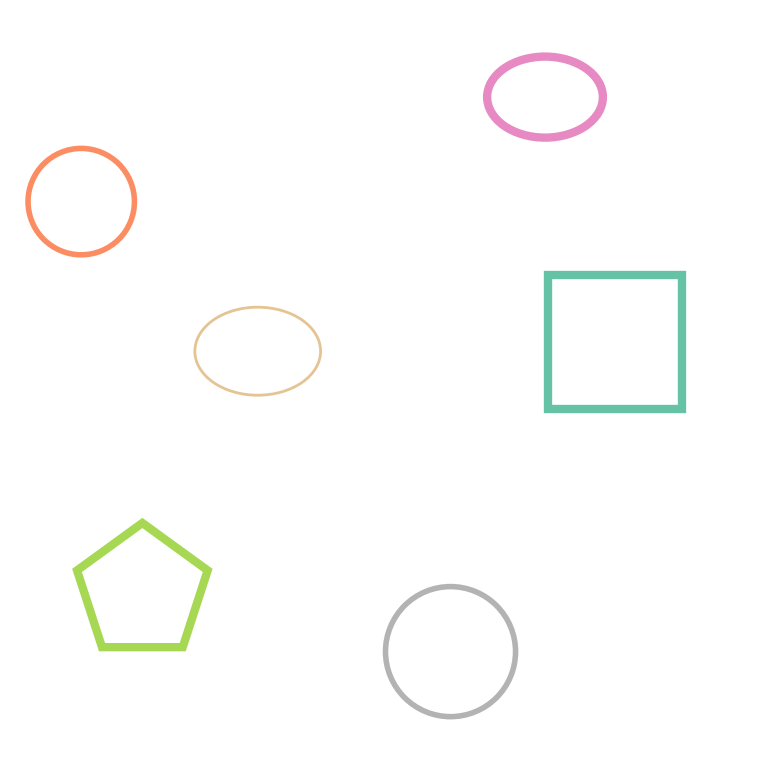[{"shape": "square", "thickness": 3, "radius": 0.43, "center": [0.798, 0.556]}, {"shape": "circle", "thickness": 2, "radius": 0.35, "center": [0.105, 0.738]}, {"shape": "oval", "thickness": 3, "radius": 0.38, "center": [0.708, 0.874]}, {"shape": "pentagon", "thickness": 3, "radius": 0.45, "center": [0.185, 0.232]}, {"shape": "oval", "thickness": 1, "radius": 0.41, "center": [0.335, 0.544]}, {"shape": "circle", "thickness": 2, "radius": 0.42, "center": [0.585, 0.154]}]